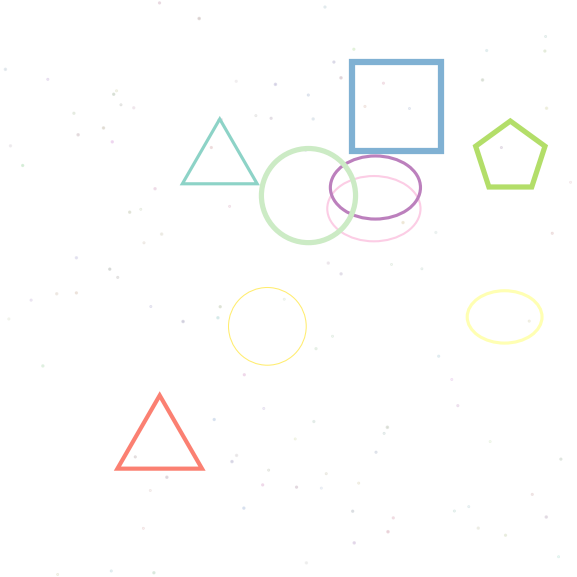[{"shape": "triangle", "thickness": 1.5, "radius": 0.37, "center": [0.381, 0.718]}, {"shape": "oval", "thickness": 1.5, "radius": 0.32, "center": [0.874, 0.45]}, {"shape": "triangle", "thickness": 2, "radius": 0.42, "center": [0.277, 0.23]}, {"shape": "square", "thickness": 3, "radius": 0.38, "center": [0.687, 0.814]}, {"shape": "pentagon", "thickness": 2.5, "radius": 0.32, "center": [0.884, 0.726]}, {"shape": "oval", "thickness": 1, "radius": 0.4, "center": [0.647, 0.638]}, {"shape": "oval", "thickness": 1.5, "radius": 0.39, "center": [0.65, 0.674]}, {"shape": "circle", "thickness": 2.5, "radius": 0.41, "center": [0.534, 0.66]}, {"shape": "circle", "thickness": 0.5, "radius": 0.34, "center": [0.463, 0.434]}]